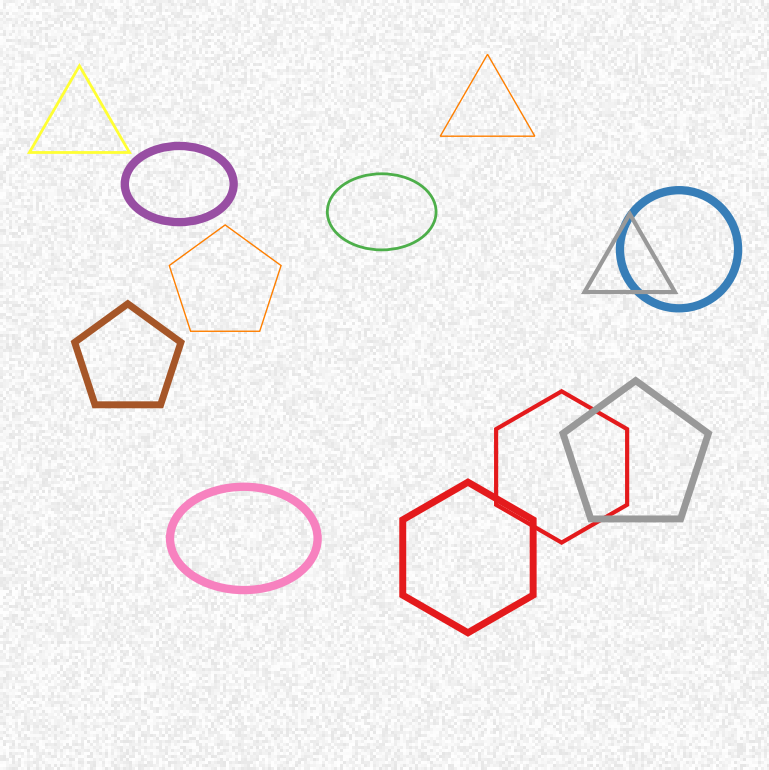[{"shape": "hexagon", "thickness": 1.5, "radius": 0.49, "center": [0.729, 0.394]}, {"shape": "hexagon", "thickness": 2.5, "radius": 0.49, "center": [0.608, 0.276]}, {"shape": "circle", "thickness": 3, "radius": 0.38, "center": [0.882, 0.676]}, {"shape": "oval", "thickness": 1, "radius": 0.35, "center": [0.496, 0.725]}, {"shape": "oval", "thickness": 3, "radius": 0.35, "center": [0.233, 0.761]}, {"shape": "pentagon", "thickness": 0.5, "radius": 0.38, "center": [0.292, 0.632]}, {"shape": "triangle", "thickness": 0.5, "radius": 0.35, "center": [0.633, 0.859]}, {"shape": "triangle", "thickness": 1, "radius": 0.38, "center": [0.103, 0.839]}, {"shape": "pentagon", "thickness": 2.5, "radius": 0.36, "center": [0.166, 0.533]}, {"shape": "oval", "thickness": 3, "radius": 0.48, "center": [0.317, 0.301]}, {"shape": "pentagon", "thickness": 2.5, "radius": 0.5, "center": [0.826, 0.406]}, {"shape": "triangle", "thickness": 1.5, "radius": 0.34, "center": [0.818, 0.655]}]